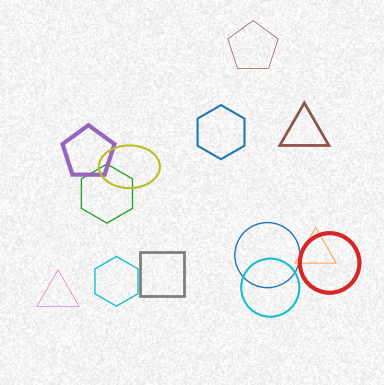[{"shape": "hexagon", "thickness": 1.5, "radius": 0.35, "center": [0.574, 0.657]}, {"shape": "circle", "thickness": 1, "radius": 0.42, "center": [0.695, 0.337]}, {"shape": "triangle", "thickness": 0.5, "radius": 0.31, "center": [0.82, 0.347]}, {"shape": "hexagon", "thickness": 1, "radius": 0.38, "center": [0.278, 0.497]}, {"shape": "circle", "thickness": 3, "radius": 0.39, "center": [0.856, 0.317]}, {"shape": "pentagon", "thickness": 3, "radius": 0.36, "center": [0.23, 0.604]}, {"shape": "triangle", "thickness": 2, "radius": 0.37, "center": [0.79, 0.659]}, {"shape": "pentagon", "thickness": 0.5, "radius": 0.34, "center": [0.657, 0.878]}, {"shape": "triangle", "thickness": 0.5, "radius": 0.32, "center": [0.151, 0.235]}, {"shape": "square", "thickness": 2, "radius": 0.29, "center": [0.421, 0.287]}, {"shape": "oval", "thickness": 1.5, "radius": 0.4, "center": [0.336, 0.567]}, {"shape": "circle", "thickness": 1.5, "radius": 0.38, "center": [0.702, 0.253]}, {"shape": "hexagon", "thickness": 1, "radius": 0.32, "center": [0.302, 0.269]}]